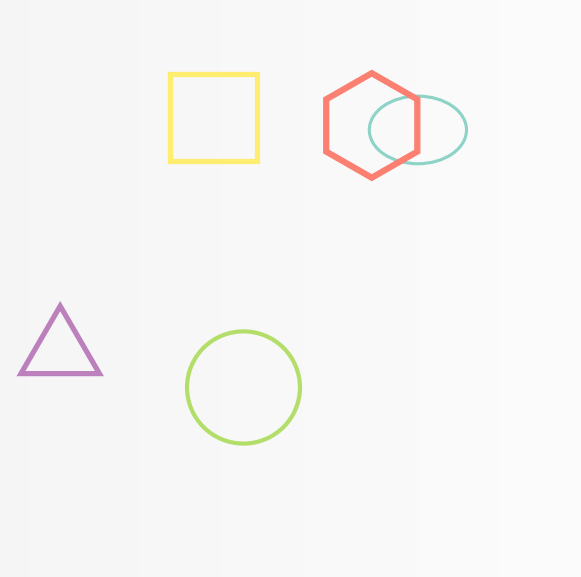[{"shape": "oval", "thickness": 1.5, "radius": 0.42, "center": [0.719, 0.774]}, {"shape": "hexagon", "thickness": 3, "radius": 0.45, "center": [0.64, 0.782]}, {"shape": "circle", "thickness": 2, "radius": 0.49, "center": [0.419, 0.328]}, {"shape": "triangle", "thickness": 2.5, "radius": 0.39, "center": [0.104, 0.391]}, {"shape": "square", "thickness": 2.5, "radius": 0.38, "center": [0.367, 0.796]}]